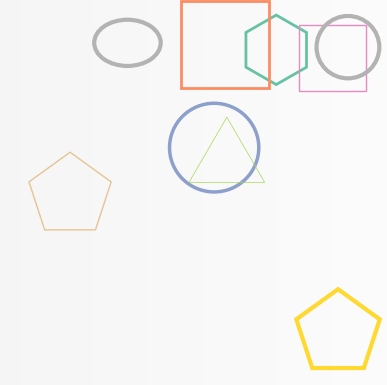[{"shape": "hexagon", "thickness": 2, "radius": 0.45, "center": [0.713, 0.871]}, {"shape": "square", "thickness": 2, "radius": 0.56, "center": [0.581, 0.884]}, {"shape": "circle", "thickness": 2.5, "radius": 0.58, "center": [0.553, 0.617]}, {"shape": "square", "thickness": 1, "radius": 0.43, "center": [0.857, 0.85]}, {"shape": "triangle", "thickness": 0.5, "radius": 0.56, "center": [0.585, 0.583]}, {"shape": "pentagon", "thickness": 3, "radius": 0.57, "center": [0.872, 0.136]}, {"shape": "pentagon", "thickness": 1, "radius": 0.56, "center": [0.181, 0.493]}, {"shape": "oval", "thickness": 3, "radius": 0.43, "center": [0.329, 0.889]}, {"shape": "circle", "thickness": 3, "radius": 0.41, "center": [0.898, 0.878]}]